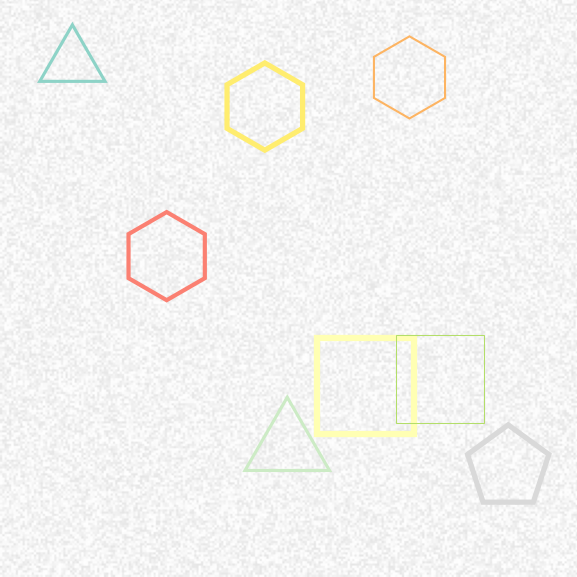[{"shape": "triangle", "thickness": 1.5, "radius": 0.33, "center": [0.125, 0.891]}, {"shape": "square", "thickness": 3, "radius": 0.42, "center": [0.633, 0.331]}, {"shape": "hexagon", "thickness": 2, "radius": 0.38, "center": [0.289, 0.556]}, {"shape": "hexagon", "thickness": 1, "radius": 0.36, "center": [0.709, 0.865]}, {"shape": "square", "thickness": 0.5, "radius": 0.38, "center": [0.761, 0.344]}, {"shape": "pentagon", "thickness": 2.5, "radius": 0.37, "center": [0.88, 0.189]}, {"shape": "triangle", "thickness": 1.5, "radius": 0.42, "center": [0.497, 0.227]}, {"shape": "hexagon", "thickness": 2.5, "radius": 0.38, "center": [0.459, 0.815]}]